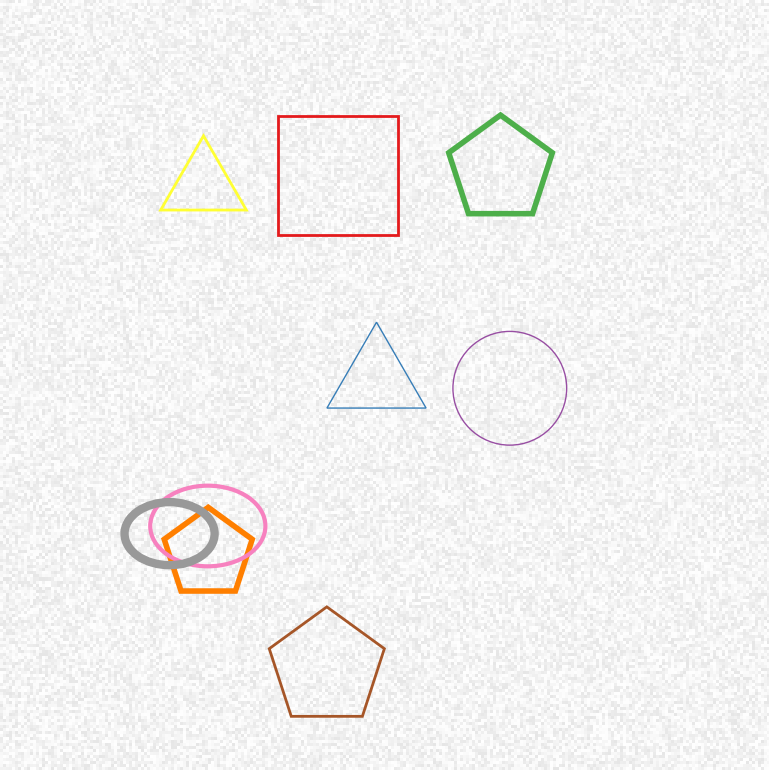[{"shape": "square", "thickness": 1, "radius": 0.39, "center": [0.439, 0.772]}, {"shape": "triangle", "thickness": 0.5, "radius": 0.37, "center": [0.489, 0.507]}, {"shape": "pentagon", "thickness": 2, "radius": 0.35, "center": [0.65, 0.78]}, {"shape": "circle", "thickness": 0.5, "radius": 0.37, "center": [0.662, 0.496]}, {"shape": "pentagon", "thickness": 2, "radius": 0.3, "center": [0.27, 0.281]}, {"shape": "triangle", "thickness": 1, "radius": 0.32, "center": [0.264, 0.759]}, {"shape": "pentagon", "thickness": 1, "radius": 0.39, "center": [0.424, 0.133]}, {"shape": "oval", "thickness": 1.5, "radius": 0.37, "center": [0.27, 0.317]}, {"shape": "oval", "thickness": 3, "radius": 0.29, "center": [0.22, 0.307]}]